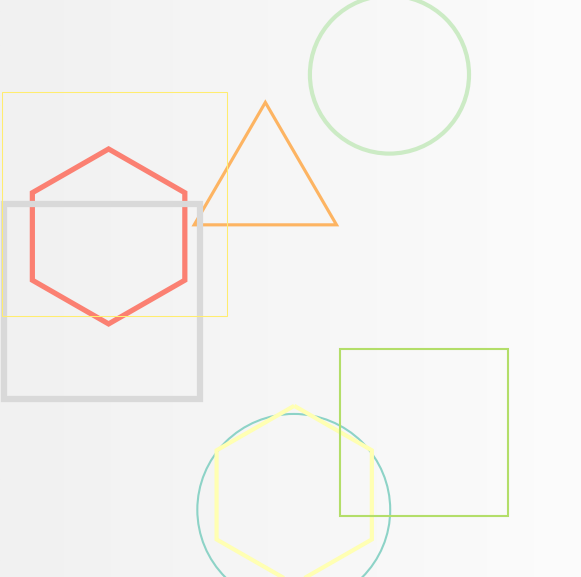[{"shape": "circle", "thickness": 1, "radius": 0.83, "center": [0.505, 0.116]}, {"shape": "hexagon", "thickness": 2, "radius": 0.77, "center": [0.506, 0.142]}, {"shape": "hexagon", "thickness": 2.5, "radius": 0.76, "center": [0.187, 0.59]}, {"shape": "triangle", "thickness": 1.5, "radius": 0.71, "center": [0.457, 0.68]}, {"shape": "square", "thickness": 1, "radius": 0.72, "center": [0.729, 0.25]}, {"shape": "square", "thickness": 3, "radius": 0.85, "center": [0.176, 0.477]}, {"shape": "circle", "thickness": 2, "radius": 0.68, "center": [0.67, 0.87]}, {"shape": "square", "thickness": 0.5, "radius": 0.97, "center": [0.197, 0.646]}]